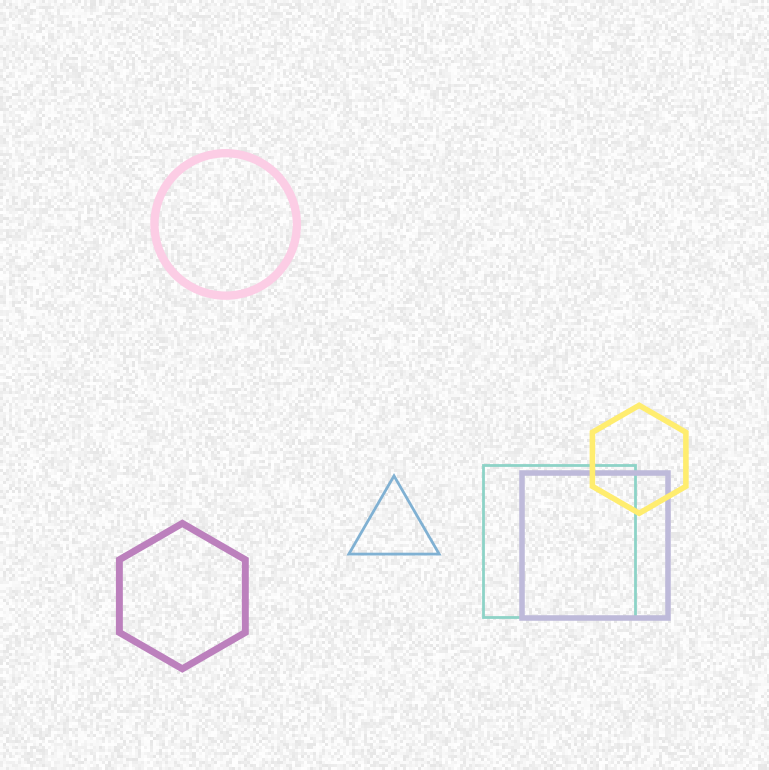[{"shape": "square", "thickness": 1, "radius": 0.49, "center": [0.726, 0.298]}, {"shape": "square", "thickness": 2, "radius": 0.47, "center": [0.773, 0.292]}, {"shape": "triangle", "thickness": 1, "radius": 0.34, "center": [0.512, 0.314]}, {"shape": "circle", "thickness": 3, "radius": 0.46, "center": [0.293, 0.709]}, {"shape": "hexagon", "thickness": 2.5, "radius": 0.47, "center": [0.237, 0.226]}, {"shape": "hexagon", "thickness": 2, "radius": 0.35, "center": [0.83, 0.403]}]